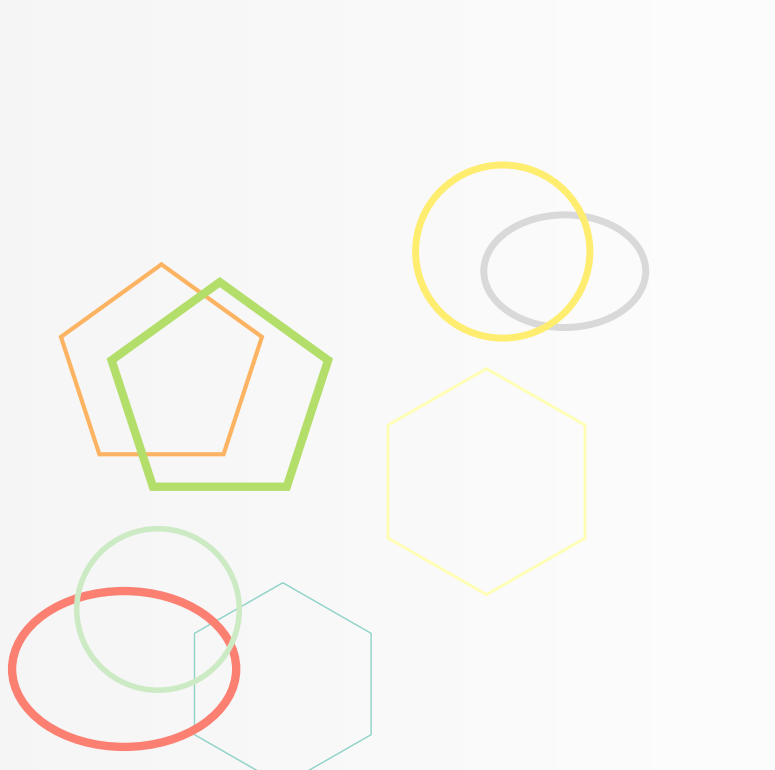[{"shape": "hexagon", "thickness": 0.5, "radius": 0.66, "center": [0.365, 0.112]}, {"shape": "hexagon", "thickness": 1, "radius": 0.73, "center": [0.628, 0.374]}, {"shape": "oval", "thickness": 3, "radius": 0.72, "center": [0.16, 0.131]}, {"shape": "pentagon", "thickness": 1.5, "radius": 0.68, "center": [0.208, 0.52]}, {"shape": "pentagon", "thickness": 3, "radius": 0.73, "center": [0.284, 0.487]}, {"shape": "oval", "thickness": 2.5, "radius": 0.52, "center": [0.729, 0.648]}, {"shape": "circle", "thickness": 2, "radius": 0.52, "center": [0.204, 0.209]}, {"shape": "circle", "thickness": 2.5, "radius": 0.56, "center": [0.649, 0.673]}]